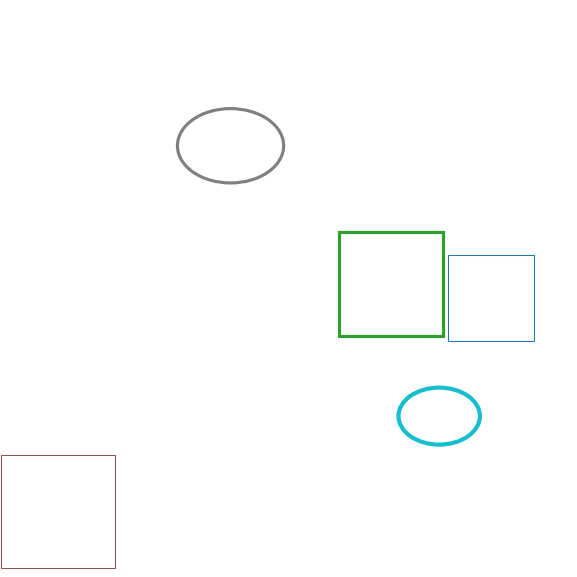[{"shape": "square", "thickness": 0.5, "radius": 0.37, "center": [0.851, 0.483]}, {"shape": "square", "thickness": 1.5, "radius": 0.45, "center": [0.677, 0.507]}, {"shape": "square", "thickness": 0.5, "radius": 0.49, "center": [0.1, 0.113]}, {"shape": "oval", "thickness": 1.5, "radius": 0.46, "center": [0.399, 0.747]}, {"shape": "oval", "thickness": 2, "radius": 0.35, "center": [0.761, 0.279]}]